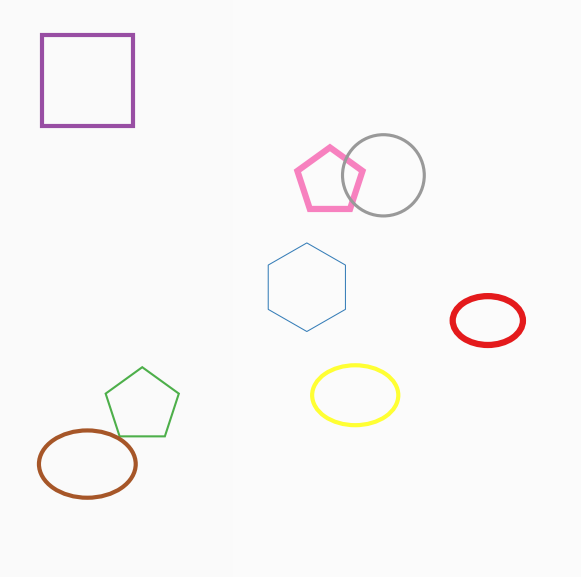[{"shape": "oval", "thickness": 3, "radius": 0.3, "center": [0.839, 0.444]}, {"shape": "hexagon", "thickness": 0.5, "radius": 0.38, "center": [0.528, 0.502]}, {"shape": "pentagon", "thickness": 1, "radius": 0.33, "center": [0.245, 0.297]}, {"shape": "square", "thickness": 2, "radius": 0.39, "center": [0.15, 0.86]}, {"shape": "oval", "thickness": 2, "radius": 0.37, "center": [0.611, 0.315]}, {"shape": "oval", "thickness": 2, "radius": 0.42, "center": [0.15, 0.196]}, {"shape": "pentagon", "thickness": 3, "radius": 0.29, "center": [0.568, 0.685]}, {"shape": "circle", "thickness": 1.5, "radius": 0.35, "center": [0.66, 0.696]}]